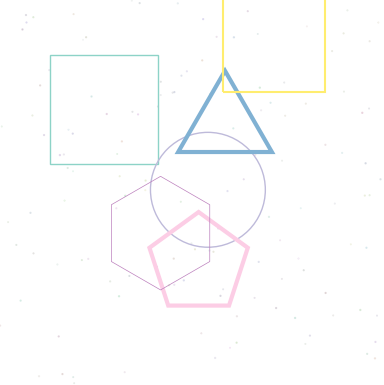[{"shape": "square", "thickness": 1, "radius": 0.71, "center": [0.27, 0.715]}, {"shape": "circle", "thickness": 1, "radius": 0.75, "center": [0.54, 0.507]}, {"shape": "triangle", "thickness": 3, "radius": 0.7, "center": [0.584, 0.675]}, {"shape": "pentagon", "thickness": 3, "radius": 0.67, "center": [0.516, 0.315]}, {"shape": "hexagon", "thickness": 0.5, "radius": 0.74, "center": [0.417, 0.394]}, {"shape": "square", "thickness": 1.5, "radius": 0.66, "center": [0.711, 0.893]}]